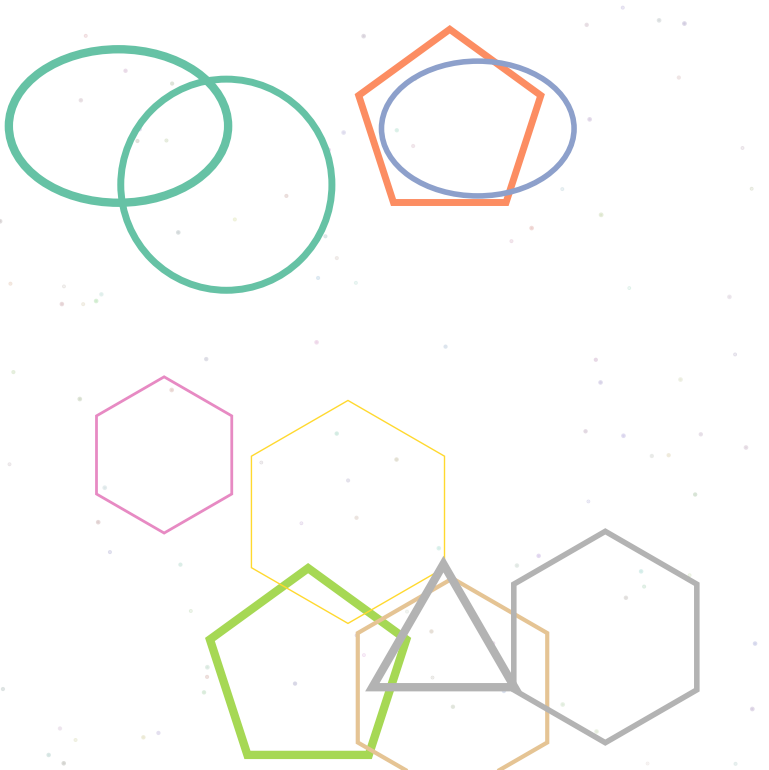[{"shape": "circle", "thickness": 2.5, "radius": 0.69, "center": [0.294, 0.76]}, {"shape": "oval", "thickness": 3, "radius": 0.71, "center": [0.154, 0.836]}, {"shape": "pentagon", "thickness": 2.5, "radius": 0.62, "center": [0.584, 0.838]}, {"shape": "oval", "thickness": 2, "radius": 0.63, "center": [0.62, 0.833]}, {"shape": "hexagon", "thickness": 1, "radius": 0.51, "center": [0.213, 0.409]}, {"shape": "pentagon", "thickness": 3, "radius": 0.67, "center": [0.4, 0.128]}, {"shape": "hexagon", "thickness": 0.5, "radius": 0.72, "center": [0.452, 0.335]}, {"shape": "hexagon", "thickness": 1.5, "radius": 0.71, "center": [0.588, 0.107]}, {"shape": "hexagon", "thickness": 2, "radius": 0.69, "center": [0.786, 0.173]}, {"shape": "triangle", "thickness": 3, "radius": 0.53, "center": [0.576, 0.161]}]